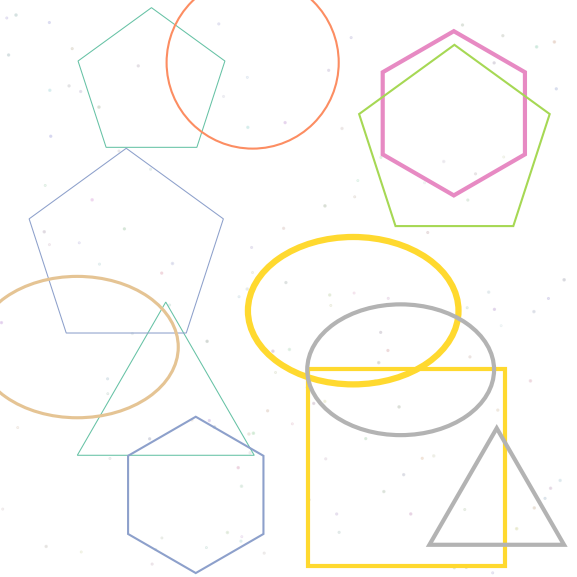[{"shape": "triangle", "thickness": 0.5, "radius": 0.88, "center": [0.287, 0.299]}, {"shape": "pentagon", "thickness": 0.5, "radius": 0.67, "center": [0.262, 0.852]}, {"shape": "circle", "thickness": 1, "radius": 0.75, "center": [0.438, 0.891]}, {"shape": "pentagon", "thickness": 0.5, "radius": 0.88, "center": [0.219, 0.566]}, {"shape": "hexagon", "thickness": 1, "radius": 0.68, "center": [0.339, 0.142]}, {"shape": "hexagon", "thickness": 2, "radius": 0.71, "center": [0.786, 0.803]}, {"shape": "pentagon", "thickness": 1, "radius": 0.87, "center": [0.787, 0.748]}, {"shape": "oval", "thickness": 3, "radius": 0.91, "center": [0.612, 0.461]}, {"shape": "square", "thickness": 2, "radius": 0.85, "center": [0.704, 0.189]}, {"shape": "oval", "thickness": 1.5, "radius": 0.87, "center": [0.134, 0.398]}, {"shape": "oval", "thickness": 2, "radius": 0.81, "center": [0.694, 0.359]}, {"shape": "triangle", "thickness": 2, "radius": 0.67, "center": [0.86, 0.123]}]